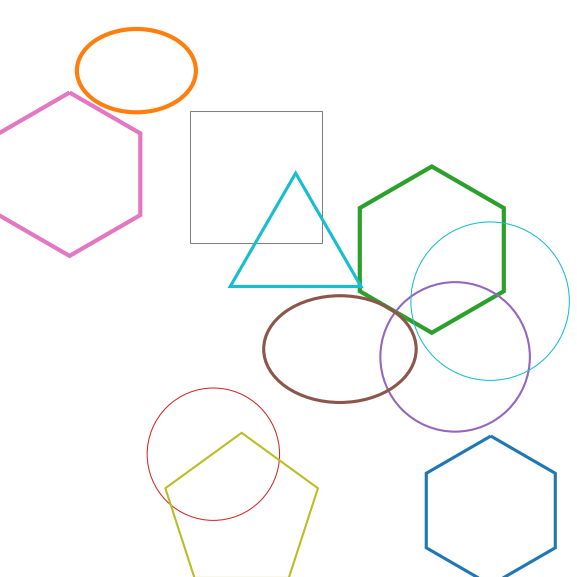[{"shape": "hexagon", "thickness": 1.5, "radius": 0.64, "center": [0.85, 0.115]}, {"shape": "oval", "thickness": 2, "radius": 0.52, "center": [0.236, 0.877]}, {"shape": "hexagon", "thickness": 2, "radius": 0.72, "center": [0.748, 0.567]}, {"shape": "circle", "thickness": 0.5, "radius": 0.57, "center": [0.369, 0.213]}, {"shape": "circle", "thickness": 1, "radius": 0.65, "center": [0.788, 0.381]}, {"shape": "oval", "thickness": 1.5, "radius": 0.66, "center": [0.589, 0.395]}, {"shape": "hexagon", "thickness": 2, "radius": 0.71, "center": [0.12, 0.697]}, {"shape": "square", "thickness": 0.5, "radius": 0.57, "center": [0.444, 0.693]}, {"shape": "pentagon", "thickness": 1, "radius": 0.69, "center": [0.418, 0.111]}, {"shape": "circle", "thickness": 0.5, "radius": 0.69, "center": [0.849, 0.478]}, {"shape": "triangle", "thickness": 1.5, "radius": 0.65, "center": [0.512, 0.568]}]